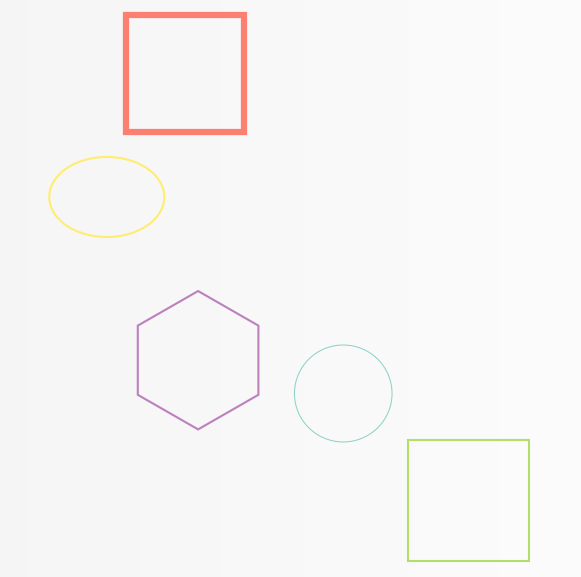[{"shape": "circle", "thickness": 0.5, "radius": 0.42, "center": [0.591, 0.318]}, {"shape": "square", "thickness": 3, "radius": 0.51, "center": [0.318, 0.872]}, {"shape": "square", "thickness": 1, "radius": 0.52, "center": [0.807, 0.133]}, {"shape": "hexagon", "thickness": 1, "radius": 0.6, "center": [0.341, 0.375]}, {"shape": "oval", "thickness": 1, "radius": 0.5, "center": [0.184, 0.658]}]